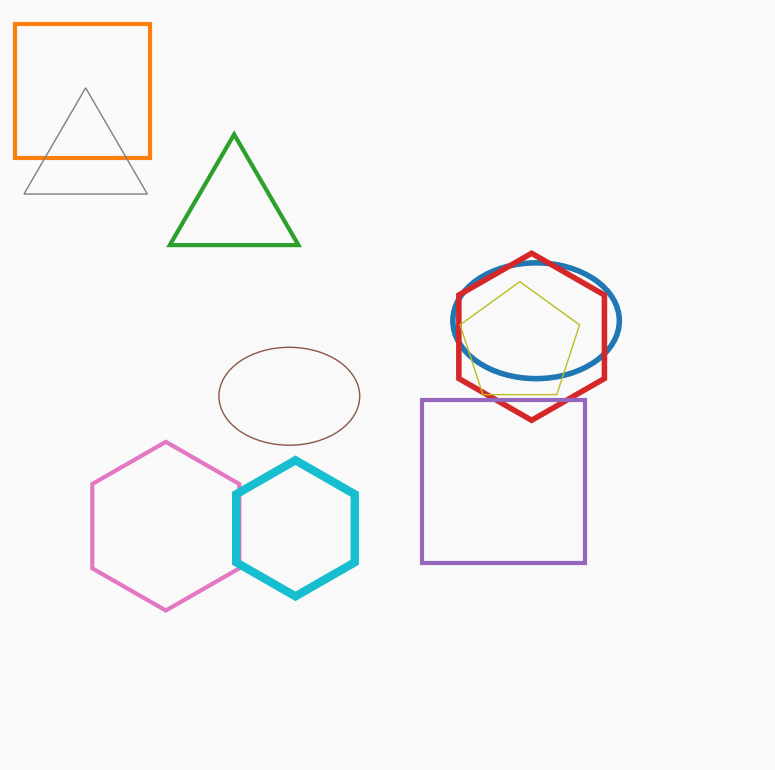[{"shape": "oval", "thickness": 2, "radius": 0.54, "center": [0.692, 0.583]}, {"shape": "square", "thickness": 1.5, "radius": 0.43, "center": [0.107, 0.882]}, {"shape": "triangle", "thickness": 1.5, "radius": 0.48, "center": [0.302, 0.73]}, {"shape": "hexagon", "thickness": 2, "radius": 0.54, "center": [0.686, 0.563]}, {"shape": "square", "thickness": 1.5, "radius": 0.53, "center": [0.65, 0.375]}, {"shape": "oval", "thickness": 0.5, "radius": 0.45, "center": [0.373, 0.485]}, {"shape": "hexagon", "thickness": 1.5, "radius": 0.55, "center": [0.214, 0.317]}, {"shape": "triangle", "thickness": 0.5, "radius": 0.46, "center": [0.111, 0.794]}, {"shape": "pentagon", "thickness": 0.5, "radius": 0.41, "center": [0.671, 0.553]}, {"shape": "hexagon", "thickness": 3, "radius": 0.44, "center": [0.381, 0.314]}]